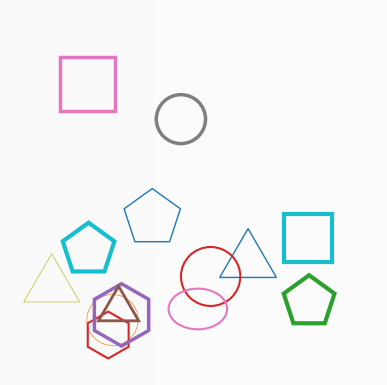[{"shape": "triangle", "thickness": 1, "radius": 0.42, "center": [0.64, 0.322]}, {"shape": "pentagon", "thickness": 1, "radius": 0.38, "center": [0.393, 0.434]}, {"shape": "circle", "thickness": 0.5, "radius": 0.33, "center": [0.29, 0.169]}, {"shape": "pentagon", "thickness": 3, "radius": 0.34, "center": [0.798, 0.216]}, {"shape": "hexagon", "thickness": 1.5, "radius": 0.3, "center": [0.279, 0.13]}, {"shape": "circle", "thickness": 1.5, "radius": 0.38, "center": [0.544, 0.282]}, {"shape": "hexagon", "thickness": 2.5, "radius": 0.4, "center": [0.314, 0.182]}, {"shape": "triangle", "thickness": 2, "radius": 0.3, "center": [0.306, 0.197]}, {"shape": "oval", "thickness": 1.5, "radius": 0.38, "center": [0.511, 0.197]}, {"shape": "square", "thickness": 2.5, "radius": 0.35, "center": [0.226, 0.782]}, {"shape": "circle", "thickness": 2.5, "radius": 0.32, "center": [0.467, 0.691]}, {"shape": "triangle", "thickness": 0.5, "radius": 0.42, "center": [0.133, 0.257]}, {"shape": "pentagon", "thickness": 3, "radius": 0.35, "center": [0.229, 0.352]}, {"shape": "square", "thickness": 3, "radius": 0.31, "center": [0.795, 0.383]}]